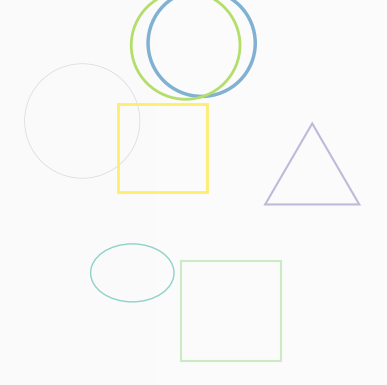[{"shape": "oval", "thickness": 1, "radius": 0.54, "center": [0.341, 0.291]}, {"shape": "triangle", "thickness": 1.5, "radius": 0.7, "center": [0.806, 0.539]}, {"shape": "circle", "thickness": 2.5, "radius": 0.69, "center": [0.52, 0.888]}, {"shape": "circle", "thickness": 2, "radius": 0.7, "center": [0.479, 0.883]}, {"shape": "circle", "thickness": 0.5, "radius": 0.74, "center": [0.212, 0.686]}, {"shape": "square", "thickness": 1.5, "radius": 0.65, "center": [0.597, 0.192]}, {"shape": "square", "thickness": 2, "radius": 0.57, "center": [0.42, 0.615]}]